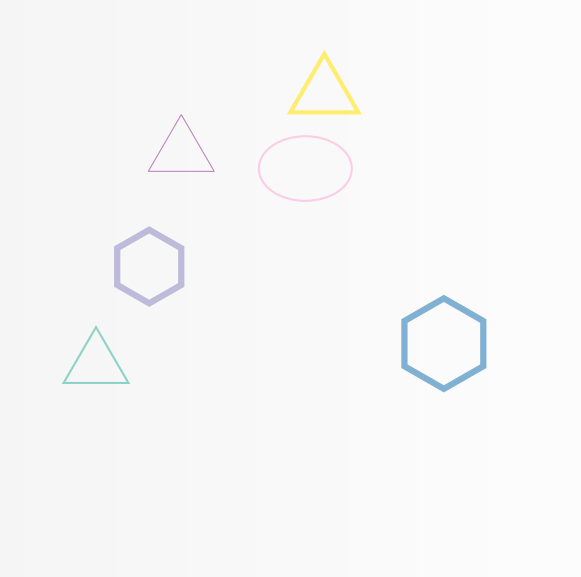[{"shape": "triangle", "thickness": 1, "radius": 0.32, "center": [0.165, 0.368]}, {"shape": "hexagon", "thickness": 3, "radius": 0.32, "center": [0.257, 0.538]}, {"shape": "hexagon", "thickness": 3, "radius": 0.39, "center": [0.764, 0.404]}, {"shape": "oval", "thickness": 1, "radius": 0.4, "center": [0.525, 0.707]}, {"shape": "triangle", "thickness": 0.5, "radius": 0.33, "center": [0.312, 0.735]}, {"shape": "triangle", "thickness": 2, "radius": 0.34, "center": [0.558, 0.838]}]